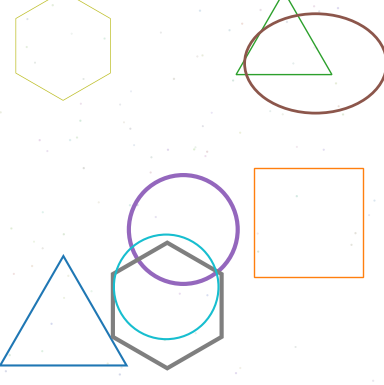[{"shape": "triangle", "thickness": 1.5, "radius": 0.95, "center": [0.165, 0.145]}, {"shape": "square", "thickness": 1, "radius": 0.71, "center": [0.802, 0.422]}, {"shape": "triangle", "thickness": 1, "radius": 0.72, "center": [0.738, 0.878]}, {"shape": "circle", "thickness": 3, "radius": 0.71, "center": [0.476, 0.404]}, {"shape": "oval", "thickness": 2, "radius": 0.92, "center": [0.82, 0.835]}, {"shape": "hexagon", "thickness": 3, "radius": 0.82, "center": [0.434, 0.207]}, {"shape": "hexagon", "thickness": 0.5, "radius": 0.71, "center": [0.164, 0.881]}, {"shape": "circle", "thickness": 1.5, "radius": 0.68, "center": [0.432, 0.255]}]